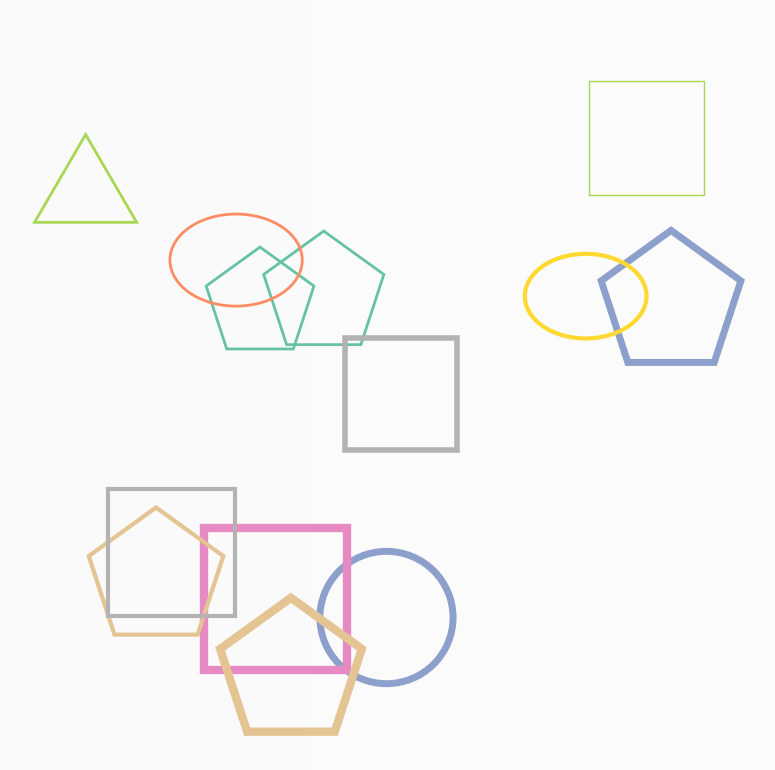[{"shape": "pentagon", "thickness": 1, "radius": 0.37, "center": [0.336, 0.606]}, {"shape": "pentagon", "thickness": 1, "radius": 0.41, "center": [0.418, 0.618]}, {"shape": "oval", "thickness": 1, "radius": 0.43, "center": [0.305, 0.662]}, {"shape": "pentagon", "thickness": 2.5, "radius": 0.47, "center": [0.866, 0.606]}, {"shape": "circle", "thickness": 2.5, "radius": 0.43, "center": [0.499, 0.198]}, {"shape": "square", "thickness": 3, "radius": 0.46, "center": [0.355, 0.222]}, {"shape": "triangle", "thickness": 1, "radius": 0.38, "center": [0.11, 0.749]}, {"shape": "square", "thickness": 0.5, "radius": 0.37, "center": [0.834, 0.821]}, {"shape": "oval", "thickness": 1.5, "radius": 0.39, "center": [0.756, 0.615]}, {"shape": "pentagon", "thickness": 1.5, "radius": 0.46, "center": [0.201, 0.25]}, {"shape": "pentagon", "thickness": 3, "radius": 0.48, "center": [0.375, 0.128]}, {"shape": "square", "thickness": 2, "radius": 0.36, "center": [0.518, 0.489]}, {"shape": "square", "thickness": 1.5, "radius": 0.41, "center": [0.221, 0.283]}]